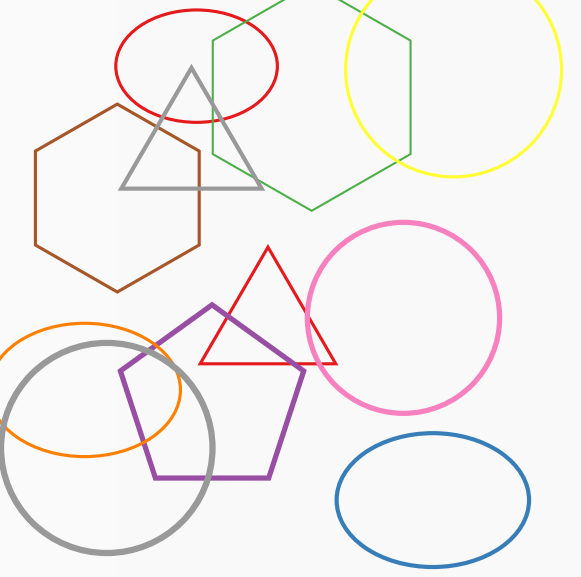[{"shape": "oval", "thickness": 1.5, "radius": 0.7, "center": [0.338, 0.885]}, {"shape": "triangle", "thickness": 1.5, "radius": 0.67, "center": [0.461, 0.437]}, {"shape": "oval", "thickness": 2, "radius": 0.83, "center": [0.745, 0.133]}, {"shape": "hexagon", "thickness": 1, "radius": 0.98, "center": [0.536, 0.831]}, {"shape": "pentagon", "thickness": 2.5, "radius": 0.83, "center": [0.365, 0.305]}, {"shape": "oval", "thickness": 1.5, "radius": 0.82, "center": [0.146, 0.324]}, {"shape": "circle", "thickness": 1.5, "radius": 0.93, "center": [0.78, 0.879]}, {"shape": "hexagon", "thickness": 1.5, "radius": 0.81, "center": [0.202, 0.656]}, {"shape": "circle", "thickness": 2.5, "radius": 0.83, "center": [0.694, 0.449]}, {"shape": "circle", "thickness": 3, "radius": 0.91, "center": [0.184, 0.223]}, {"shape": "triangle", "thickness": 2, "radius": 0.7, "center": [0.329, 0.742]}]